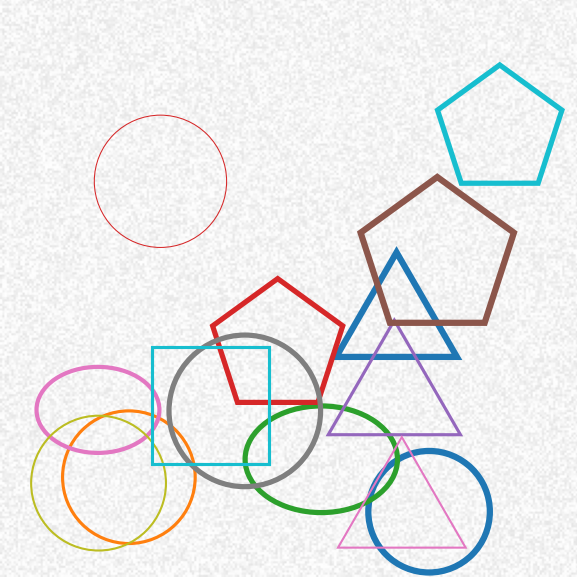[{"shape": "triangle", "thickness": 3, "radius": 0.6, "center": [0.687, 0.441]}, {"shape": "circle", "thickness": 3, "radius": 0.53, "center": [0.743, 0.113]}, {"shape": "circle", "thickness": 1.5, "radius": 0.57, "center": [0.223, 0.173]}, {"shape": "oval", "thickness": 2.5, "radius": 0.66, "center": [0.556, 0.204]}, {"shape": "circle", "thickness": 0.5, "radius": 0.57, "center": [0.278, 0.685]}, {"shape": "pentagon", "thickness": 2.5, "radius": 0.59, "center": [0.481, 0.398]}, {"shape": "triangle", "thickness": 1.5, "radius": 0.66, "center": [0.683, 0.312]}, {"shape": "pentagon", "thickness": 3, "radius": 0.7, "center": [0.757, 0.553]}, {"shape": "oval", "thickness": 2, "radius": 0.53, "center": [0.17, 0.289]}, {"shape": "triangle", "thickness": 1, "radius": 0.64, "center": [0.696, 0.115]}, {"shape": "circle", "thickness": 2.5, "radius": 0.66, "center": [0.424, 0.288]}, {"shape": "circle", "thickness": 1, "radius": 0.58, "center": [0.171, 0.163]}, {"shape": "square", "thickness": 1.5, "radius": 0.51, "center": [0.364, 0.297]}, {"shape": "pentagon", "thickness": 2.5, "radius": 0.57, "center": [0.865, 0.773]}]